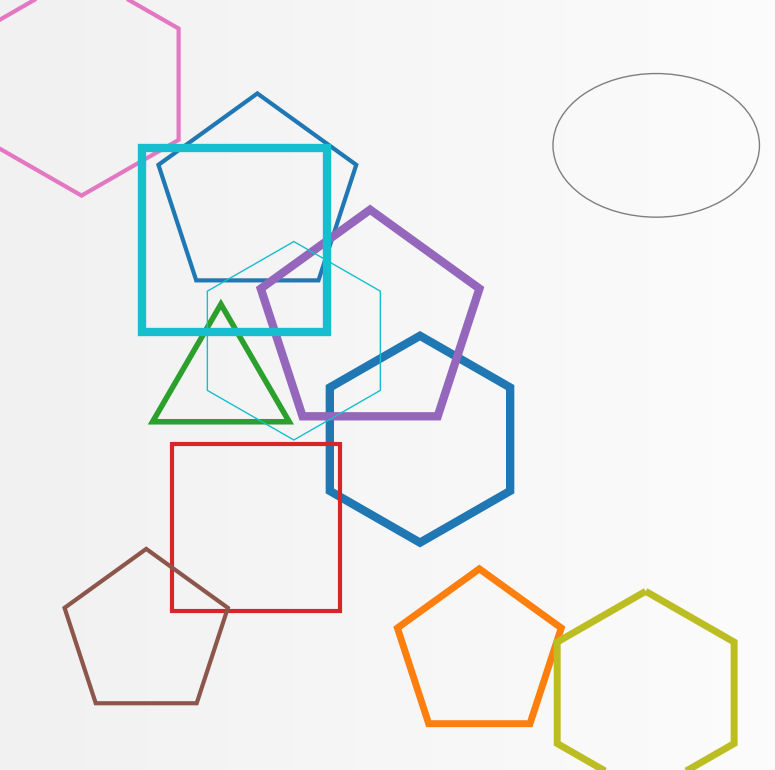[{"shape": "pentagon", "thickness": 1.5, "radius": 0.67, "center": [0.332, 0.744]}, {"shape": "hexagon", "thickness": 3, "radius": 0.67, "center": [0.542, 0.43]}, {"shape": "pentagon", "thickness": 2.5, "radius": 0.56, "center": [0.619, 0.15]}, {"shape": "triangle", "thickness": 2, "radius": 0.51, "center": [0.285, 0.503]}, {"shape": "square", "thickness": 1.5, "radius": 0.54, "center": [0.33, 0.315]}, {"shape": "pentagon", "thickness": 3, "radius": 0.74, "center": [0.478, 0.579]}, {"shape": "pentagon", "thickness": 1.5, "radius": 0.55, "center": [0.189, 0.176]}, {"shape": "hexagon", "thickness": 1.5, "radius": 0.72, "center": [0.105, 0.891]}, {"shape": "oval", "thickness": 0.5, "radius": 0.67, "center": [0.847, 0.811]}, {"shape": "hexagon", "thickness": 2.5, "radius": 0.66, "center": [0.833, 0.1]}, {"shape": "hexagon", "thickness": 0.5, "radius": 0.64, "center": [0.379, 0.557]}, {"shape": "square", "thickness": 3, "radius": 0.6, "center": [0.303, 0.688]}]